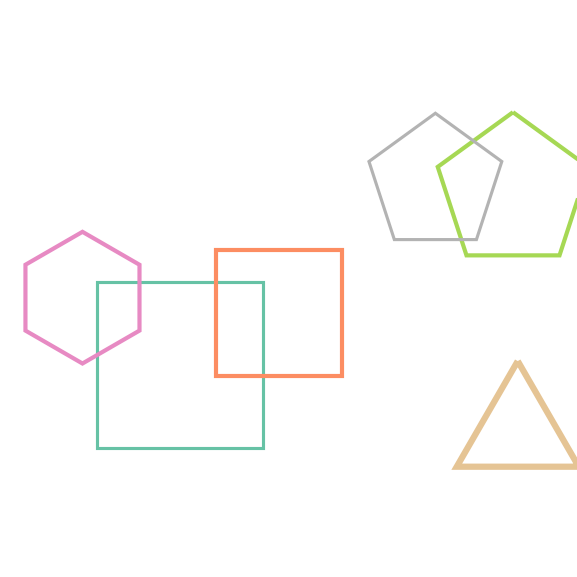[{"shape": "square", "thickness": 1.5, "radius": 0.72, "center": [0.311, 0.367]}, {"shape": "square", "thickness": 2, "radius": 0.55, "center": [0.483, 0.457]}, {"shape": "hexagon", "thickness": 2, "radius": 0.57, "center": [0.143, 0.484]}, {"shape": "pentagon", "thickness": 2, "radius": 0.69, "center": [0.888, 0.668]}, {"shape": "triangle", "thickness": 3, "radius": 0.61, "center": [0.897, 0.252]}, {"shape": "pentagon", "thickness": 1.5, "radius": 0.6, "center": [0.754, 0.682]}]